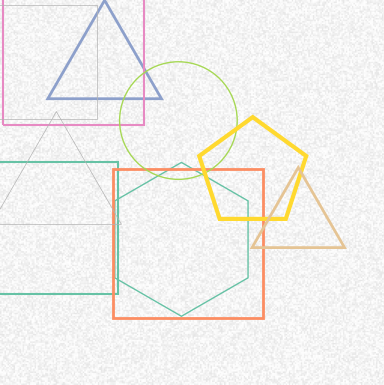[{"shape": "hexagon", "thickness": 1, "radius": 1.0, "center": [0.471, 0.378]}, {"shape": "square", "thickness": 1.5, "radius": 0.86, "center": [0.134, 0.407]}, {"shape": "square", "thickness": 2, "radius": 0.97, "center": [0.489, 0.368]}, {"shape": "triangle", "thickness": 2, "radius": 0.85, "center": [0.272, 0.829]}, {"shape": "square", "thickness": 1.5, "radius": 0.92, "center": [0.191, 0.86]}, {"shape": "circle", "thickness": 1, "radius": 0.76, "center": [0.463, 0.687]}, {"shape": "pentagon", "thickness": 3, "radius": 0.73, "center": [0.656, 0.55]}, {"shape": "triangle", "thickness": 2, "radius": 0.69, "center": [0.775, 0.426]}, {"shape": "triangle", "thickness": 0.5, "radius": 0.98, "center": [0.146, 0.515]}, {"shape": "square", "thickness": 0.5, "radius": 0.74, "center": [0.104, 0.84]}]